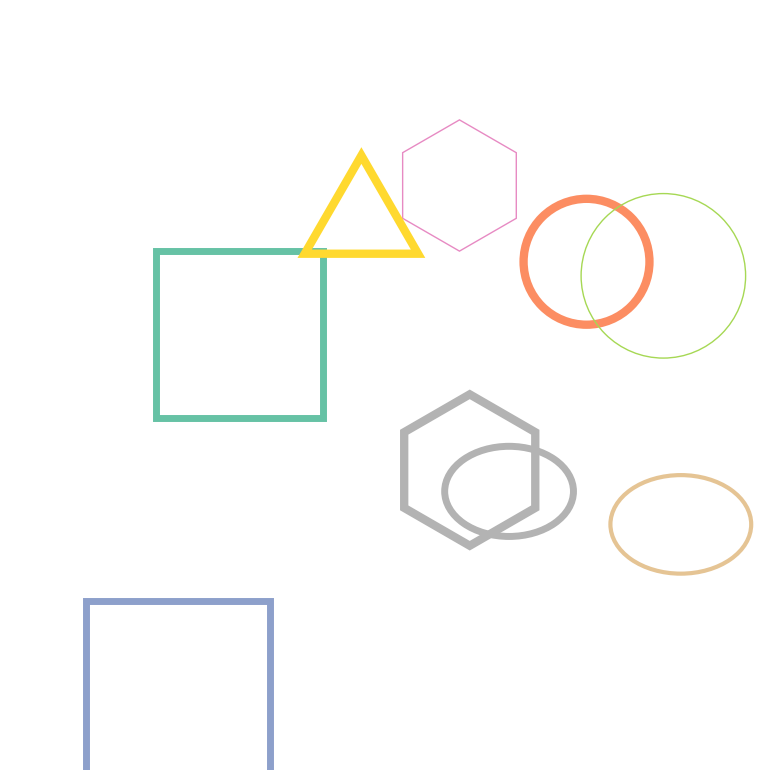[{"shape": "square", "thickness": 2.5, "radius": 0.54, "center": [0.311, 0.565]}, {"shape": "circle", "thickness": 3, "radius": 0.41, "center": [0.762, 0.66]}, {"shape": "square", "thickness": 2.5, "radius": 0.6, "center": [0.231, 0.101]}, {"shape": "hexagon", "thickness": 0.5, "radius": 0.43, "center": [0.597, 0.759]}, {"shape": "circle", "thickness": 0.5, "radius": 0.53, "center": [0.861, 0.642]}, {"shape": "triangle", "thickness": 3, "radius": 0.43, "center": [0.469, 0.713]}, {"shape": "oval", "thickness": 1.5, "radius": 0.46, "center": [0.884, 0.319]}, {"shape": "oval", "thickness": 2.5, "radius": 0.42, "center": [0.661, 0.362]}, {"shape": "hexagon", "thickness": 3, "radius": 0.49, "center": [0.61, 0.39]}]